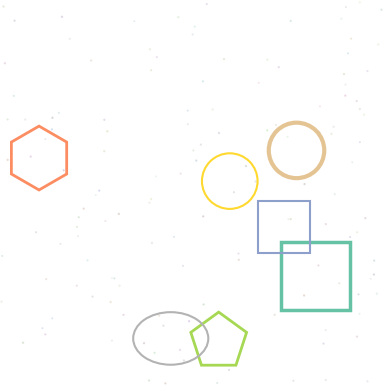[{"shape": "square", "thickness": 2.5, "radius": 0.45, "center": [0.819, 0.283]}, {"shape": "hexagon", "thickness": 2, "radius": 0.41, "center": [0.101, 0.59]}, {"shape": "square", "thickness": 1.5, "radius": 0.34, "center": [0.737, 0.41]}, {"shape": "pentagon", "thickness": 2, "radius": 0.38, "center": [0.568, 0.113]}, {"shape": "circle", "thickness": 1.5, "radius": 0.36, "center": [0.597, 0.53]}, {"shape": "circle", "thickness": 3, "radius": 0.36, "center": [0.77, 0.609]}, {"shape": "oval", "thickness": 1.5, "radius": 0.49, "center": [0.443, 0.121]}]